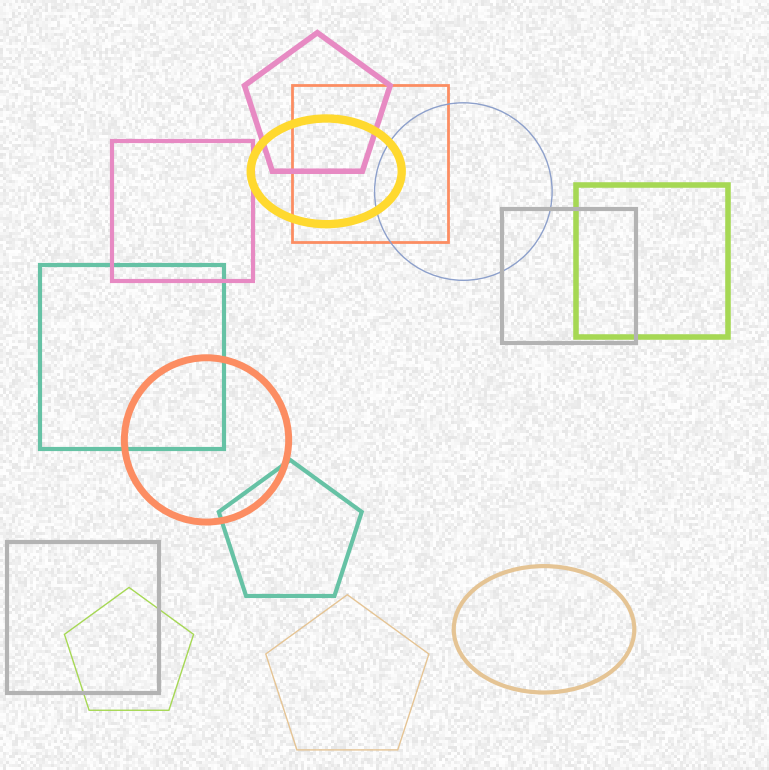[{"shape": "pentagon", "thickness": 1.5, "radius": 0.49, "center": [0.377, 0.305]}, {"shape": "square", "thickness": 1.5, "radius": 0.6, "center": [0.171, 0.537]}, {"shape": "circle", "thickness": 2.5, "radius": 0.53, "center": [0.268, 0.429]}, {"shape": "square", "thickness": 1, "radius": 0.51, "center": [0.48, 0.788]}, {"shape": "circle", "thickness": 0.5, "radius": 0.58, "center": [0.602, 0.751]}, {"shape": "square", "thickness": 1.5, "radius": 0.46, "center": [0.237, 0.726]}, {"shape": "pentagon", "thickness": 2, "radius": 0.5, "center": [0.412, 0.858]}, {"shape": "pentagon", "thickness": 0.5, "radius": 0.44, "center": [0.168, 0.149]}, {"shape": "square", "thickness": 2, "radius": 0.49, "center": [0.846, 0.661]}, {"shape": "oval", "thickness": 3, "radius": 0.49, "center": [0.424, 0.777]}, {"shape": "pentagon", "thickness": 0.5, "radius": 0.56, "center": [0.451, 0.116]}, {"shape": "oval", "thickness": 1.5, "radius": 0.59, "center": [0.707, 0.183]}, {"shape": "square", "thickness": 1.5, "radius": 0.43, "center": [0.739, 0.642]}, {"shape": "square", "thickness": 1.5, "radius": 0.49, "center": [0.108, 0.198]}]